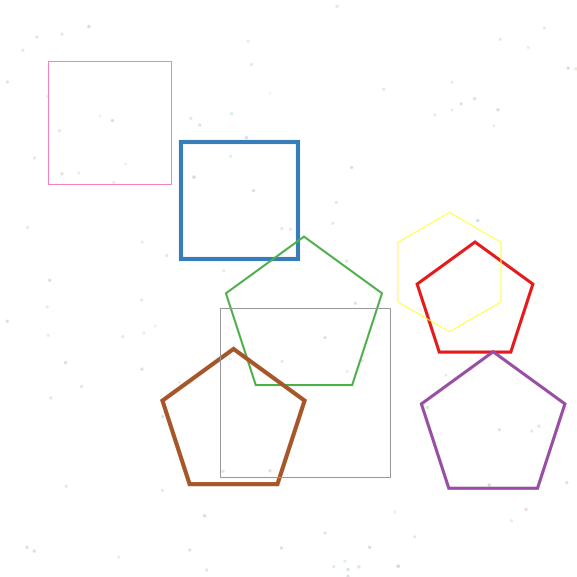[{"shape": "pentagon", "thickness": 1.5, "radius": 0.53, "center": [0.823, 0.475]}, {"shape": "square", "thickness": 2, "radius": 0.51, "center": [0.415, 0.651]}, {"shape": "pentagon", "thickness": 1, "radius": 0.71, "center": [0.526, 0.447]}, {"shape": "pentagon", "thickness": 1.5, "radius": 0.65, "center": [0.854, 0.259]}, {"shape": "hexagon", "thickness": 0.5, "radius": 0.52, "center": [0.778, 0.528]}, {"shape": "pentagon", "thickness": 2, "radius": 0.65, "center": [0.404, 0.265]}, {"shape": "square", "thickness": 0.5, "radius": 0.53, "center": [0.19, 0.788]}, {"shape": "square", "thickness": 0.5, "radius": 0.73, "center": [0.529, 0.319]}]